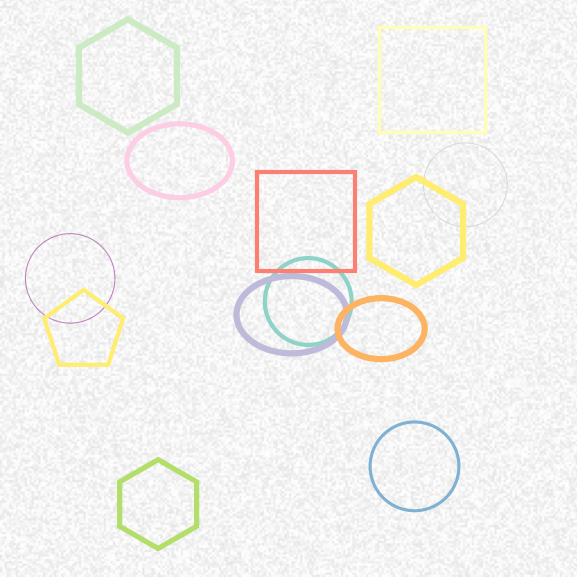[{"shape": "circle", "thickness": 2, "radius": 0.38, "center": [0.534, 0.477]}, {"shape": "square", "thickness": 1.5, "radius": 0.45, "center": [0.748, 0.862]}, {"shape": "oval", "thickness": 3, "radius": 0.48, "center": [0.505, 0.454]}, {"shape": "square", "thickness": 2, "radius": 0.43, "center": [0.53, 0.615]}, {"shape": "circle", "thickness": 1.5, "radius": 0.38, "center": [0.718, 0.192]}, {"shape": "oval", "thickness": 3, "radius": 0.38, "center": [0.66, 0.43]}, {"shape": "hexagon", "thickness": 2.5, "radius": 0.38, "center": [0.274, 0.126]}, {"shape": "oval", "thickness": 2.5, "radius": 0.46, "center": [0.311, 0.721]}, {"shape": "circle", "thickness": 0.5, "radius": 0.36, "center": [0.806, 0.679]}, {"shape": "circle", "thickness": 0.5, "radius": 0.39, "center": [0.122, 0.517]}, {"shape": "hexagon", "thickness": 3, "radius": 0.49, "center": [0.222, 0.868]}, {"shape": "hexagon", "thickness": 3, "radius": 0.47, "center": [0.721, 0.599]}, {"shape": "pentagon", "thickness": 2, "radius": 0.36, "center": [0.145, 0.426]}]